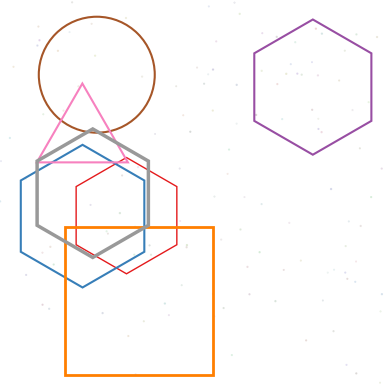[{"shape": "hexagon", "thickness": 1, "radius": 0.76, "center": [0.329, 0.44]}, {"shape": "hexagon", "thickness": 1.5, "radius": 0.93, "center": [0.214, 0.439]}, {"shape": "hexagon", "thickness": 1.5, "radius": 0.88, "center": [0.813, 0.774]}, {"shape": "square", "thickness": 2, "radius": 0.96, "center": [0.36, 0.218]}, {"shape": "circle", "thickness": 1.5, "radius": 0.75, "center": [0.251, 0.806]}, {"shape": "triangle", "thickness": 1.5, "radius": 0.68, "center": [0.214, 0.647]}, {"shape": "hexagon", "thickness": 2.5, "radius": 0.83, "center": [0.241, 0.498]}]